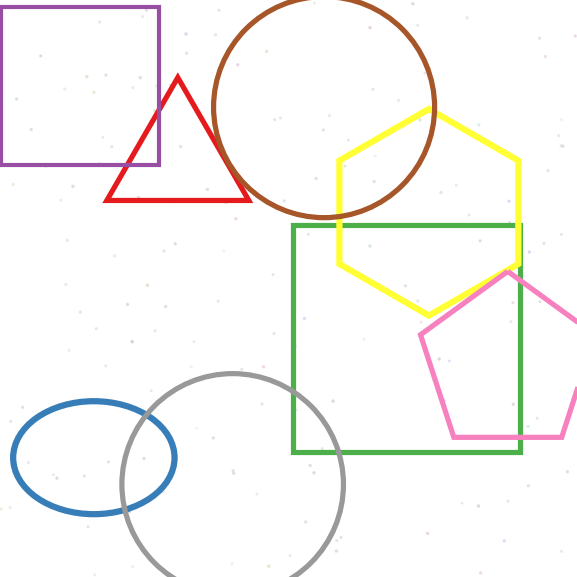[{"shape": "triangle", "thickness": 2.5, "radius": 0.71, "center": [0.308, 0.723]}, {"shape": "oval", "thickness": 3, "radius": 0.7, "center": [0.163, 0.207]}, {"shape": "square", "thickness": 2.5, "radius": 0.98, "center": [0.703, 0.414]}, {"shape": "square", "thickness": 2, "radius": 0.68, "center": [0.139, 0.85]}, {"shape": "hexagon", "thickness": 3, "radius": 0.89, "center": [0.743, 0.632]}, {"shape": "circle", "thickness": 2.5, "radius": 0.96, "center": [0.561, 0.814]}, {"shape": "pentagon", "thickness": 2.5, "radius": 0.79, "center": [0.879, 0.37]}, {"shape": "circle", "thickness": 2.5, "radius": 0.96, "center": [0.403, 0.16]}]